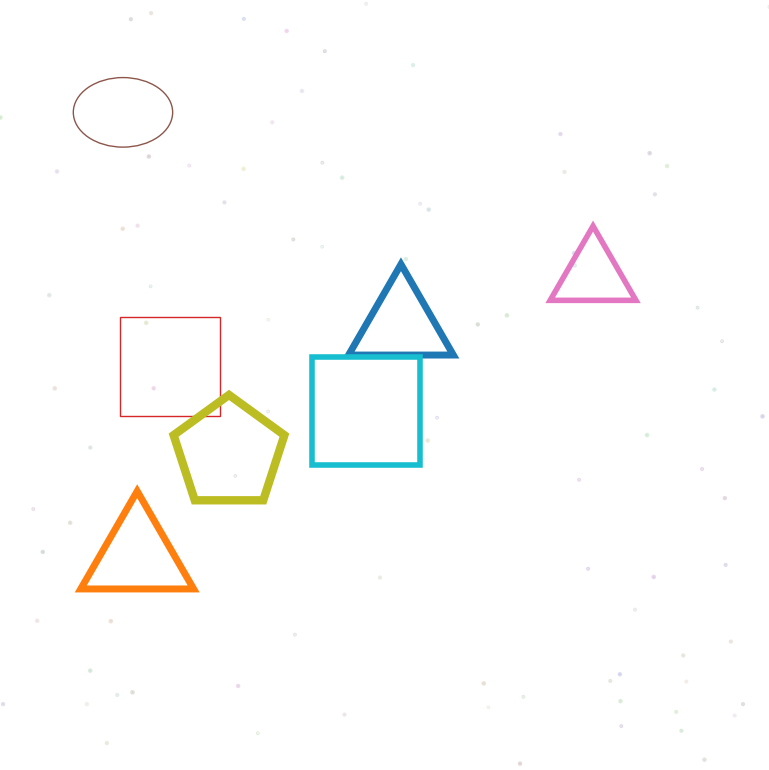[{"shape": "triangle", "thickness": 2.5, "radius": 0.39, "center": [0.521, 0.578]}, {"shape": "triangle", "thickness": 2.5, "radius": 0.42, "center": [0.178, 0.277]}, {"shape": "square", "thickness": 0.5, "radius": 0.32, "center": [0.221, 0.524]}, {"shape": "oval", "thickness": 0.5, "radius": 0.32, "center": [0.16, 0.854]}, {"shape": "triangle", "thickness": 2, "radius": 0.32, "center": [0.77, 0.642]}, {"shape": "pentagon", "thickness": 3, "radius": 0.38, "center": [0.297, 0.411]}, {"shape": "square", "thickness": 2, "radius": 0.35, "center": [0.475, 0.466]}]